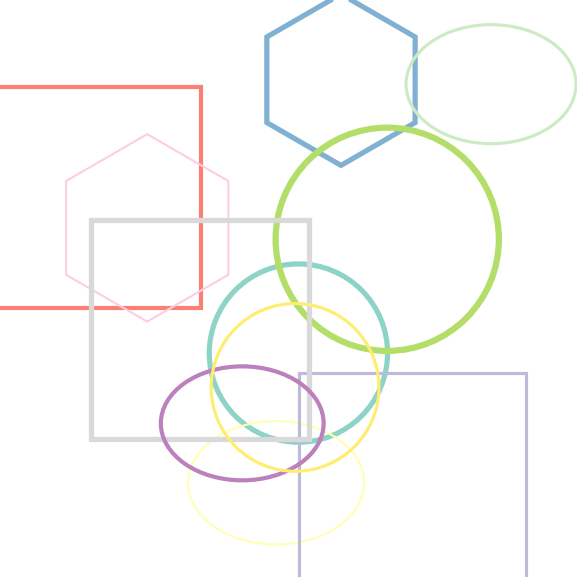[{"shape": "circle", "thickness": 2.5, "radius": 0.77, "center": [0.517, 0.388]}, {"shape": "oval", "thickness": 1, "radius": 0.76, "center": [0.478, 0.163]}, {"shape": "square", "thickness": 1.5, "radius": 0.98, "center": [0.714, 0.157]}, {"shape": "square", "thickness": 2, "radius": 0.96, "center": [0.156, 0.657]}, {"shape": "hexagon", "thickness": 2.5, "radius": 0.74, "center": [0.59, 0.861]}, {"shape": "circle", "thickness": 3, "radius": 0.97, "center": [0.671, 0.585]}, {"shape": "hexagon", "thickness": 1, "radius": 0.81, "center": [0.255, 0.605]}, {"shape": "square", "thickness": 2.5, "radius": 0.95, "center": [0.346, 0.429]}, {"shape": "oval", "thickness": 2, "radius": 0.7, "center": [0.419, 0.266]}, {"shape": "oval", "thickness": 1.5, "radius": 0.74, "center": [0.85, 0.853]}, {"shape": "circle", "thickness": 1.5, "radius": 0.73, "center": [0.511, 0.328]}]